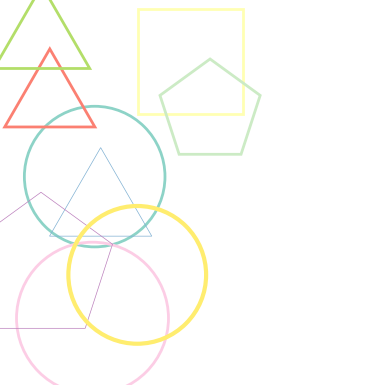[{"shape": "circle", "thickness": 2, "radius": 0.91, "center": [0.246, 0.541]}, {"shape": "square", "thickness": 2, "radius": 0.68, "center": [0.494, 0.84]}, {"shape": "triangle", "thickness": 2, "radius": 0.68, "center": [0.129, 0.738]}, {"shape": "triangle", "thickness": 0.5, "radius": 0.77, "center": [0.261, 0.463]}, {"shape": "triangle", "thickness": 2, "radius": 0.72, "center": [0.109, 0.894]}, {"shape": "circle", "thickness": 2, "radius": 0.99, "center": [0.24, 0.174]}, {"shape": "pentagon", "thickness": 0.5, "radius": 0.98, "center": [0.106, 0.305]}, {"shape": "pentagon", "thickness": 2, "radius": 0.68, "center": [0.546, 0.71]}, {"shape": "circle", "thickness": 3, "radius": 0.89, "center": [0.356, 0.286]}]